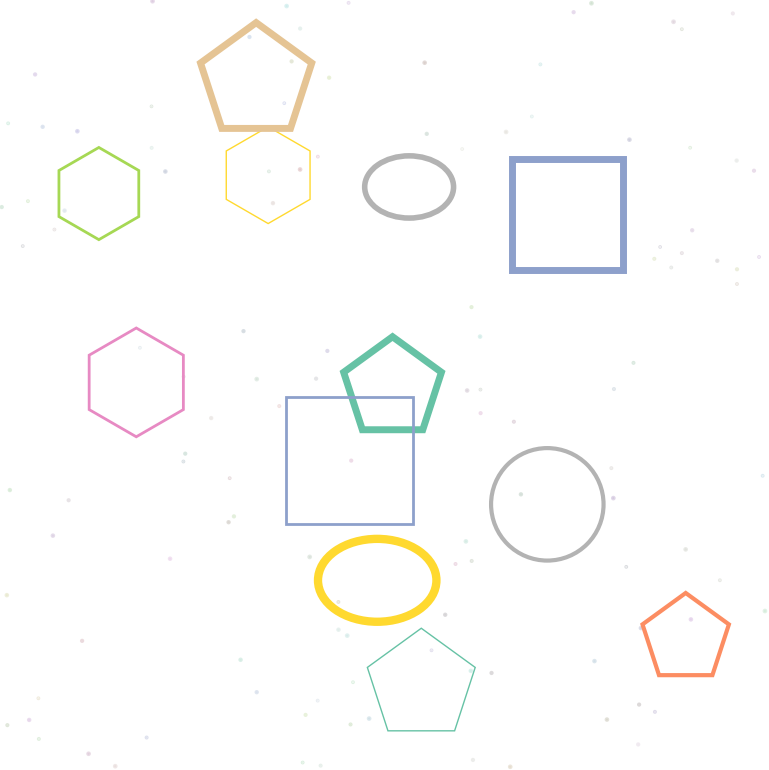[{"shape": "pentagon", "thickness": 2.5, "radius": 0.33, "center": [0.51, 0.496]}, {"shape": "pentagon", "thickness": 0.5, "radius": 0.37, "center": [0.547, 0.11]}, {"shape": "pentagon", "thickness": 1.5, "radius": 0.29, "center": [0.891, 0.171]}, {"shape": "square", "thickness": 1, "radius": 0.41, "center": [0.454, 0.402]}, {"shape": "square", "thickness": 2.5, "radius": 0.36, "center": [0.737, 0.721]}, {"shape": "hexagon", "thickness": 1, "radius": 0.35, "center": [0.177, 0.503]}, {"shape": "hexagon", "thickness": 1, "radius": 0.3, "center": [0.128, 0.749]}, {"shape": "oval", "thickness": 3, "radius": 0.38, "center": [0.49, 0.246]}, {"shape": "hexagon", "thickness": 0.5, "radius": 0.31, "center": [0.348, 0.773]}, {"shape": "pentagon", "thickness": 2.5, "radius": 0.38, "center": [0.333, 0.895]}, {"shape": "oval", "thickness": 2, "radius": 0.29, "center": [0.531, 0.757]}, {"shape": "circle", "thickness": 1.5, "radius": 0.37, "center": [0.711, 0.345]}]